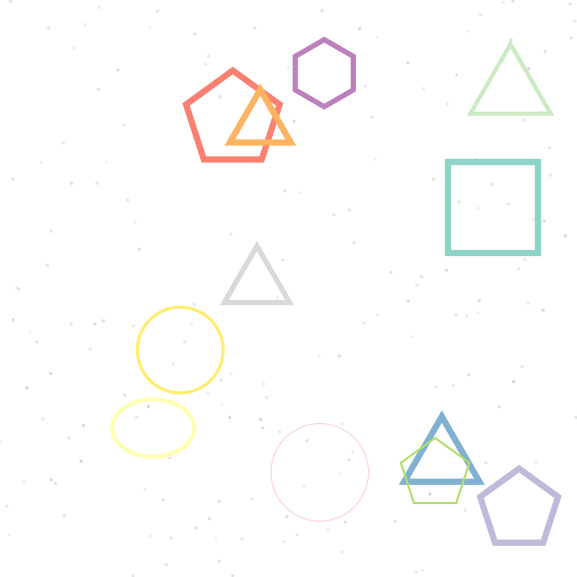[{"shape": "square", "thickness": 3, "radius": 0.39, "center": [0.853, 0.64]}, {"shape": "oval", "thickness": 2, "radius": 0.36, "center": [0.265, 0.258]}, {"shape": "pentagon", "thickness": 3, "radius": 0.35, "center": [0.899, 0.117]}, {"shape": "pentagon", "thickness": 3, "radius": 0.43, "center": [0.403, 0.792]}, {"shape": "triangle", "thickness": 3, "radius": 0.38, "center": [0.765, 0.203]}, {"shape": "triangle", "thickness": 3, "radius": 0.31, "center": [0.451, 0.783]}, {"shape": "pentagon", "thickness": 1, "radius": 0.31, "center": [0.753, 0.179]}, {"shape": "circle", "thickness": 0.5, "radius": 0.42, "center": [0.554, 0.181]}, {"shape": "triangle", "thickness": 2.5, "radius": 0.33, "center": [0.445, 0.508]}, {"shape": "hexagon", "thickness": 2.5, "radius": 0.29, "center": [0.561, 0.872]}, {"shape": "triangle", "thickness": 2, "radius": 0.4, "center": [0.884, 0.842]}, {"shape": "circle", "thickness": 1.5, "radius": 0.37, "center": [0.312, 0.393]}]